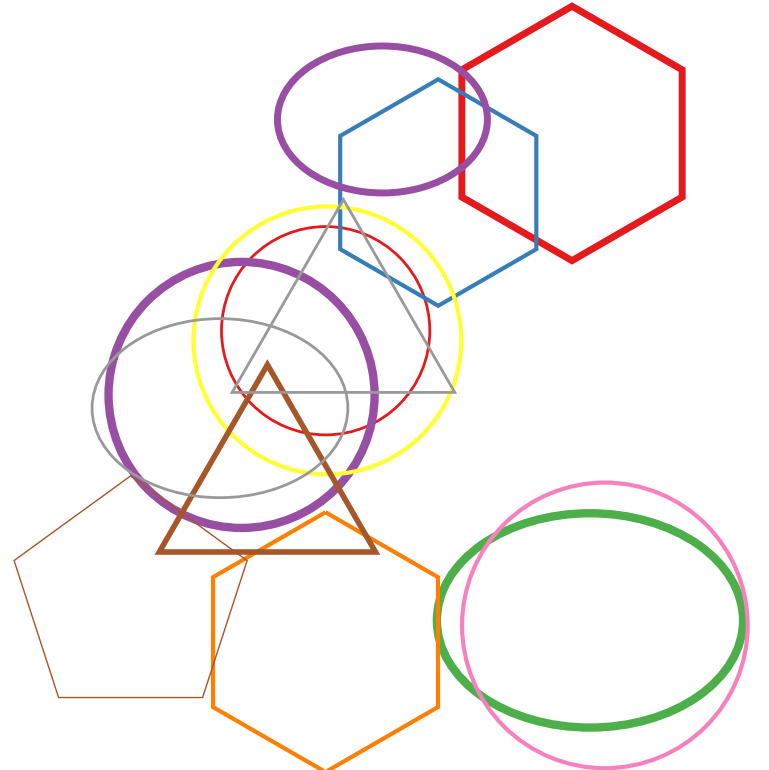[{"shape": "hexagon", "thickness": 2.5, "radius": 0.83, "center": [0.743, 0.827]}, {"shape": "circle", "thickness": 1, "radius": 0.68, "center": [0.423, 0.57]}, {"shape": "hexagon", "thickness": 1.5, "radius": 0.74, "center": [0.569, 0.75]}, {"shape": "oval", "thickness": 3, "radius": 0.99, "center": [0.766, 0.194]}, {"shape": "oval", "thickness": 2.5, "radius": 0.68, "center": [0.497, 0.845]}, {"shape": "circle", "thickness": 3, "radius": 0.86, "center": [0.314, 0.487]}, {"shape": "hexagon", "thickness": 1.5, "radius": 0.84, "center": [0.423, 0.166]}, {"shape": "circle", "thickness": 1.5, "radius": 0.87, "center": [0.425, 0.558]}, {"shape": "pentagon", "thickness": 0.5, "radius": 0.8, "center": [0.17, 0.223]}, {"shape": "triangle", "thickness": 2, "radius": 0.81, "center": [0.347, 0.364]}, {"shape": "circle", "thickness": 1.5, "radius": 0.93, "center": [0.786, 0.188]}, {"shape": "triangle", "thickness": 1, "radius": 0.83, "center": [0.446, 0.574]}, {"shape": "oval", "thickness": 1, "radius": 0.83, "center": [0.286, 0.47]}]